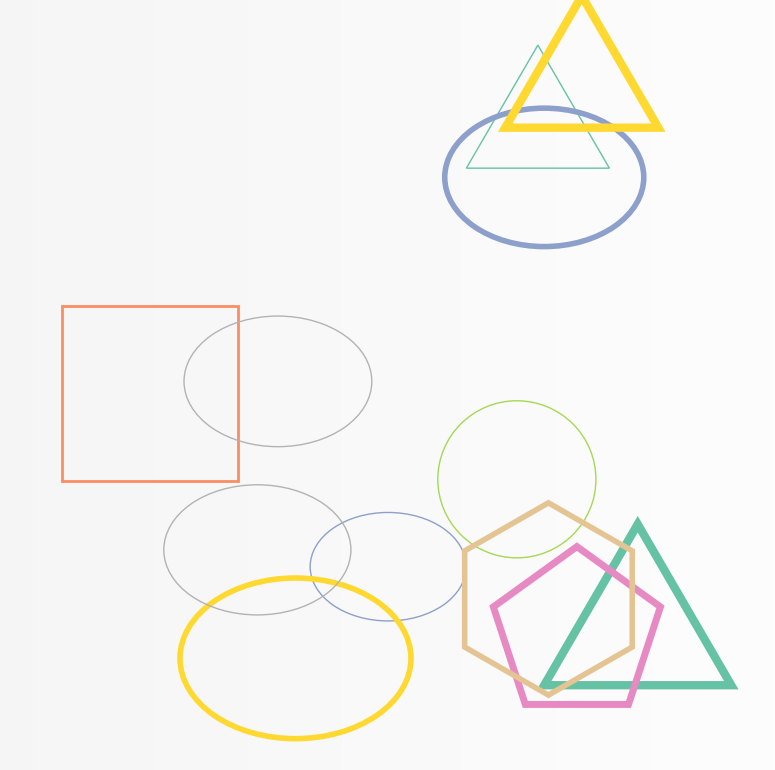[{"shape": "triangle", "thickness": 0.5, "radius": 0.53, "center": [0.694, 0.835]}, {"shape": "triangle", "thickness": 3, "radius": 0.7, "center": [0.823, 0.18]}, {"shape": "square", "thickness": 1, "radius": 0.57, "center": [0.194, 0.489]}, {"shape": "oval", "thickness": 2, "radius": 0.64, "center": [0.702, 0.77]}, {"shape": "oval", "thickness": 0.5, "radius": 0.5, "center": [0.501, 0.264]}, {"shape": "pentagon", "thickness": 2.5, "radius": 0.57, "center": [0.744, 0.177]}, {"shape": "circle", "thickness": 0.5, "radius": 0.51, "center": [0.667, 0.378]}, {"shape": "oval", "thickness": 2, "radius": 0.75, "center": [0.381, 0.145]}, {"shape": "triangle", "thickness": 3, "radius": 0.57, "center": [0.751, 0.891]}, {"shape": "hexagon", "thickness": 2, "radius": 0.62, "center": [0.708, 0.222]}, {"shape": "oval", "thickness": 0.5, "radius": 0.61, "center": [0.359, 0.505]}, {"shape": "oval", "thickness": 0.5, "radius": 0.6, "center": [0.332, 0.286]}]